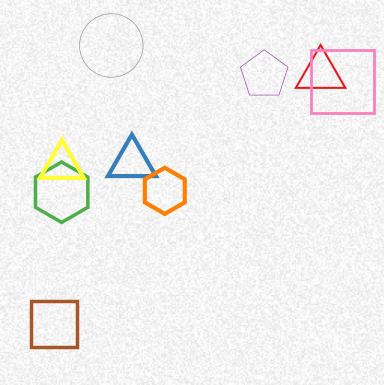[{"shape": "triangle", "thickness": 1.5, "radius": 0.37, "center": [0.833, 0.809]}, {"shape": "triangle", "thickness": 3, "radius": 0.36, "center": [0.343, 0.579]}, {"shape": "hexagon", "thickness": 2.5, "radius": 0.39, "center": [0.16, 0.501]}, {"shape": "pentagon", "thickness": 0.5, "radius": 0.33, "center": [0.686, 0.806]}, {"shape": "hexagon", "thickness": 3, "radius": 0.3, "center": [0.428, 0.504]}, {"shape": "triangle", "thickness": 3, "radius": 0.33, "center": [0.161, 0.571]}, {"shape": "square", "thickness": 2.5, "radius": 0.3, "center": [0.141, 0.159]}, {"shape": "square", "thickness": 2, "radius": 0.41, "center": [0.891, 0.787]}, {"shape": "circle", "thickness": 0.5, "radius": 0.41, "center": [0.289, 0.882]}]